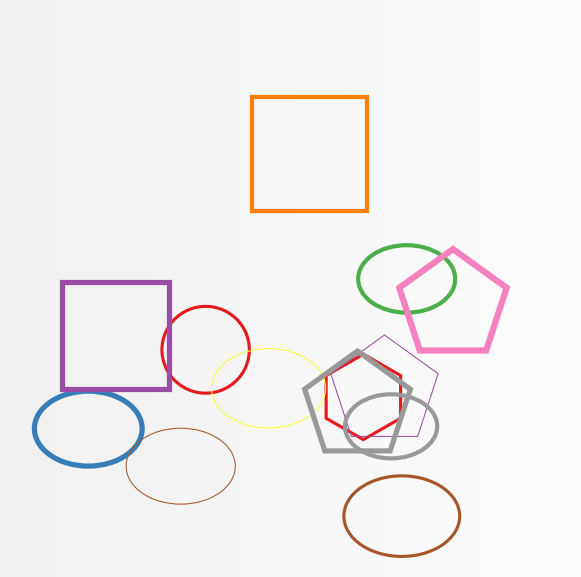[{"shape": "circle", "thickness": 1.5, "radius": 0.38, "center": [0.354, 0.393]}, {"shape": "hexagon", "thickness": 1.5, "radius": 0.37, "center": [0.625, 0.312]}, {"shape": "oval", "thickness": 2.5, "radius": 0.46, "center": [0.152, 0.257]}, {"shape": "oval", "thickness": 2, "radius": 0.42, "center": [0.7, 0.516]}, {"shape": "pentagon", "thickness": 0.5, "radius": 0.49, "center": [0.661, 0.322]}, {"shape": "square", "thickness": 2.5, "radius": 0.46, "center": [0.199, 0.418]}, {"shape": "square", "thickness": 2, "radius": 0.5, "center": [0.533, 0.732]}, {"shape": "oval", "thickness": 0.5, "radius": 0.49, "center": [0.462, 0.327]}, {"shape": "oval", "thickness": 1.5, "radius": 0.5, "center": [0.691, 0.105]}, {"shape": "oval", "thickness": 0.5, "radius": 0.47, "center": [0.311, 0.192]}, {"shape": "pentagon", "thickness": 3, "radius": 0.49, "center": [0.779, 0.471]}, {"shape": "oval", "thickness": 2, "radius": 0.4, "center": [0.673, 0.261]}, {"shape": "pentagon", "thickness": 2.5, "radius": 0.48, "center": [0.615, 0.296]}]